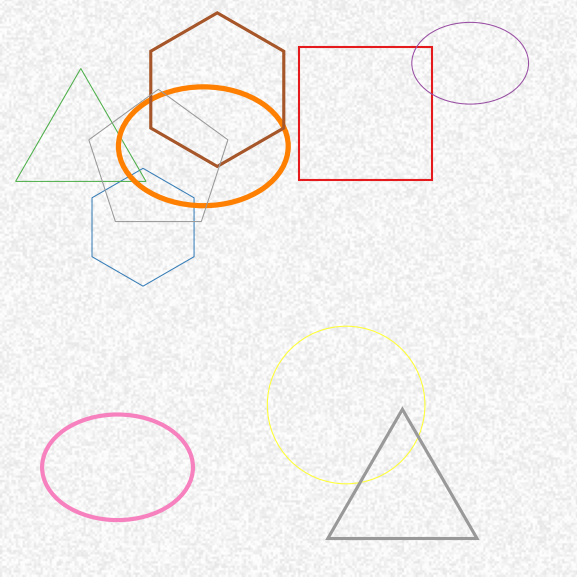[{"shape": "square", "thickness": 1, "radius": 0.57, "center": [0.632, 0.802]}, {"shape": "hexagon", "thickness": 0.5, "radius": 0.51, "center": [0.248, 0.606]}, {"shape": "triangle", "thickness": 0.5, "radius": 0.65, "center": [0.14, 0.75]}, {"shape": "oval", "thickness": 0.5, "radius": 0.51, "center": [0.814, 0.89]}, {"shape": "oval", "thickness": 2.5, "radius": 0.73, "center": [0.352, 0.746]}, {"shape": "circle", "thickness": 0.5, "radius": 0.68, "center": [0.599, 0.298]}, {"shape": "hexagon", "thickness": 1.5, "radius": 0.66, "center": [0.376, 0.844]}, {"shape": "oval", "thickness": 2, "radius": 0.65, "center": [0.204, 0.19]}, {"shape": "pentagon", "thickness": 0.5, "radius": 0.63, "center": [0.274, 0.718]}, {"shape": "triangle", "thickness": 1.5, "radius": 0.75, "center": [0.697, 0.141]}]